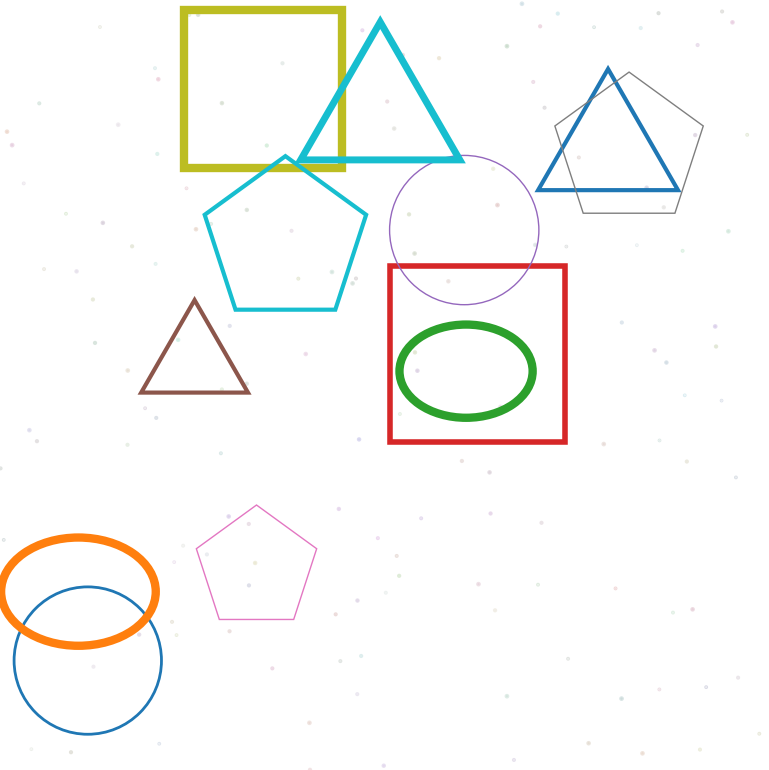[{"shape": "triangle", "thickness": 1.5, "radius": 0.52, "center": [0.79, 0.805]}, {"shape": "circle", "thickness": 1, "radius": 0.48, "center": [0.114, 0.142]}, {"shape": "oval", "thickness": 3, "radius": 0.5, "center": [0.102, 0.232]}, {"shape": "oval", "thickness": 3, "radius": 0.43, "center": [0.605, 0.518]}, {"shape": "square", "thickness": 2, "radius": 0.57, "center": [0.62, 0.541]}, {"shape": "circle", "thickness": 0.5, "radius": 0.48, "center": [0.603, 0.701]}, {"shape": "triangle", "thickness": 1.5, "radius": 0.4, "center": [0.253, 0.53]}, {"shape": "pentagon", "thickness": 0.5, "radius": 0.41, "center": [0.333, 0.262]}, {"shape": "pentagon", "thickness": 0.5, "radius": 0.51, "center": [0.817, 0.805]}, {"shape": "square", "thickness": 3, "radius": 0.51, "center": [0.342, 0.885]}, {"shape": "pentagon", "thickness": 1.5, "radius": 0.55, "center": [0.371, 0.687]}, {"shape": "triangle", "thickness": 2.5, "radius": 0.6, "center": [0.494, 0.852]}]